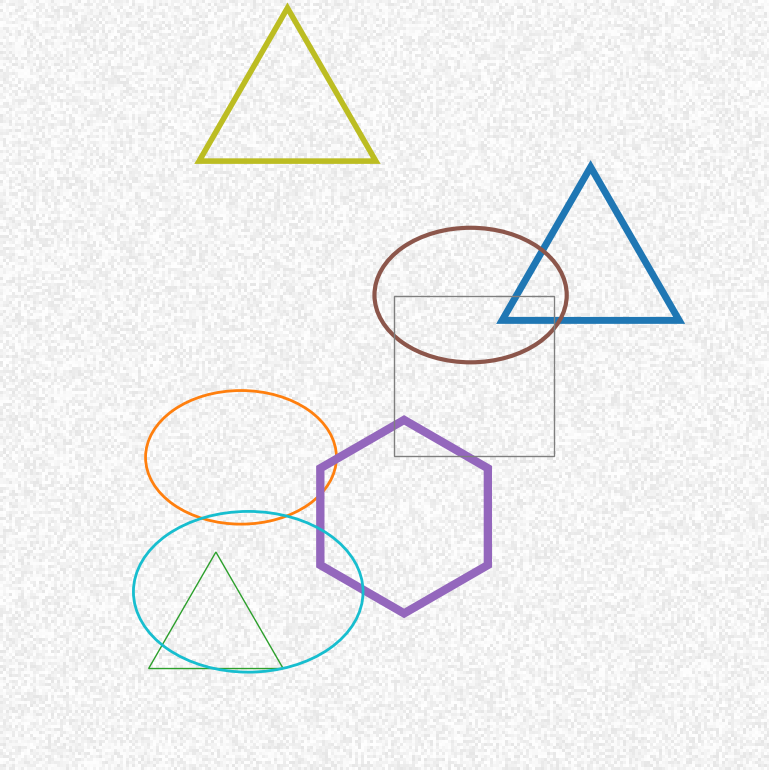[{"shape": "triangle", "thickness": 2.5, "radius": 0.66, "center": [0.767, 0.65]}, {"shape": "oval", "thickness": 1, "radius": 0.62, "center": [0.313, 0.406]}, {"shape": "triangle", "thickness": 0.5, "radius": 0.5, "center": [0.28, 0.182]}, {"shape": "hexagon", "thickness": 3, "radius": 0.63, "center": [0.525, 0.329]}, {"shape": "oval", "thickness": 1.5, "radius": 0.62, "center": [0.611, 0.617]}, {"shape": "square", "thickness": 0.5, "radius": 0.52, "center": [0.616, 0.512]}, {"shape": "triangle", "thickness": 2, "radius": 0.66, "center": [0.373, 0.857]}, {"shape": "oval", "thickness": 1, "radius": 0.75, "center": [0.322, 0.231]}]